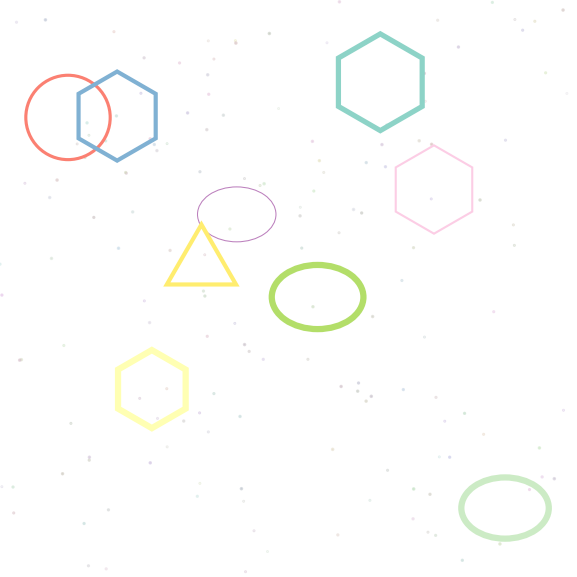[{"shape": "hexagon", "thickness": 2.5, "radius": 0.42, "center": [0.659, 0.857]}, {"shape": "hexagon", "thickness": 3, "radius": 0.34, "center": [0.263, 0.325]}, {"shape": "circle", "thickness": 1.5, "radius": 0.37, "center": [0.118, 0.796]}, {"shape": "hexagon", "thickness": 2, "radius": 0.39, "center": [0.203, 0.798]}, {"shape": "oval", "thickness": 3, "radius": 0.4, "center": [0.55, 0.485]}, {"shape": "hexagon", "thickness": 1, "radius": 0.38, "center": [0.751, 0.671]}, {"shape": "oval", "thickness": 0.5, "radius": 0.34, "center": [0.41, 0.628]}, {"shape": "oval", "thickness": 3, "radius": 0.38, "center": [0.875, 0.119]}, {"shape": "triangle", "thickness": 2, "radius": 0.35, "center": [0.349, 0.541]}]